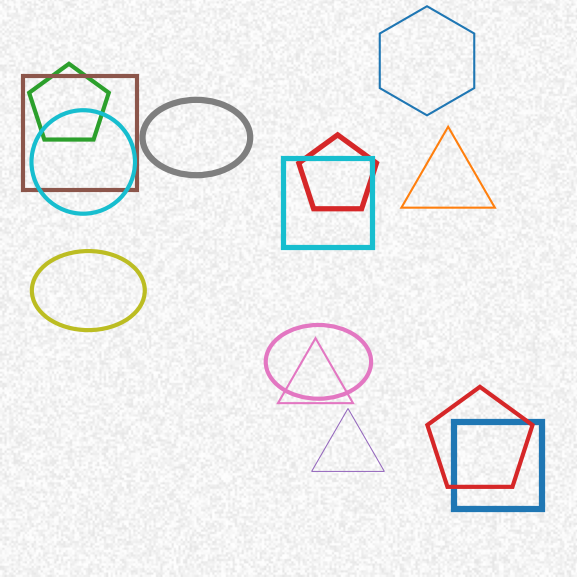[{"shape": "square", "thickness": 3, "radius": 0.38, "center": [0.862, 0.193]}, {"shape": "hexagon", "thickness": 1, "radius": 0.47, "center": [0.739, 0.894]}, {"shape": "triangle", "thickness": 1, "radius": 0.47, "center": [0.776, 0.686]}, {"shape": "pentagon", "thickness": 2, "radius": 0.36, "center": [0.119, 0.816]}, {"shape": "pentagon", "thickness": 2.5, "radius": 0.35, "center": [0.585, 0.695]}, {"shape": "pentagon", "thickness": 2, "radius": 0.48, "center": [0.831, 0.234]}, {"shape": "triangle", "thickness": 0.5, "radius": 0.36, "center": [0.603, 0.219]}, {"shape": "square", "thickness": 2, "radius": 0.49, "center": [0.139, 0.769]}, {"shape": "oval", "thickness": 2, "radius": 0.46, "center": [0.551, 0.373]}, {"shape": "triangle", "thickness": 1, "radius": 0.38, "center": [0.546, 0.339]}, {"shape": "oval", "thickness": 3, "radius": 0.47, "center": [0.34, 0.761]}, {"shape": "oval", "thickness": 2, "radius": 0.49, "center": [0.153, 0.496]}, {"shape": "square", "thickness": 2.5, "radius": 0.38, "center": [0.568, 0.649]}, {"shape": "circle", "thickness": 2, "radius": 0.45, "center": [0.144, 0.719]}]